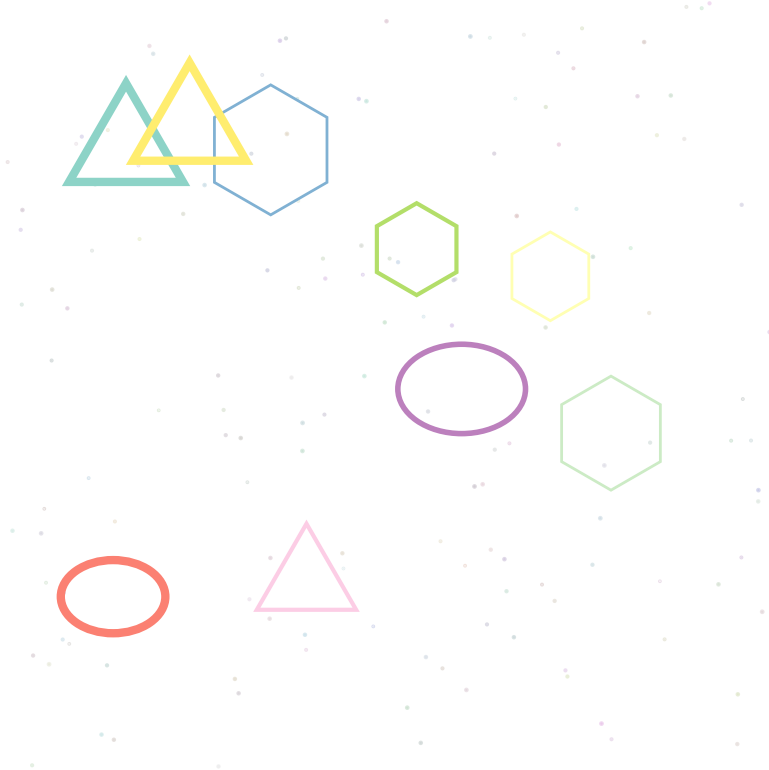[{"shape": "triangle", "thickness": 3, "radius": 0.43, "center": [0.164, 0.806]}, {"shape": "hexagon", "thickness": 1, "radius": 0.29, "center": [0.715, 0.641]}, {"shape": "oval", "thickness": 3, "radius": 0.34, "center": [0.147, 0.225]}, {"shape": "hexagon", "thickness": 1, "radius": 0.42, "center": [0.352, 0.805]}, {"shape": "hexagon", "thickness": 1.5, "radius": 0.3, "center": [0.541, 0.676]}, {"shape": "triangle", "thickness": 1.5, "radius": 0.37, "center": [0.398, 0.245]}, {"shape": "oval", "thickness": 2, "radius": 0.41, "center": [0.6, 0.495]}, {"shape": "hexagon", "thickness": 1, "radius": 0.37, "center": [0.793, 0.437]}, {"shape": "triangle", "thickness": 3, "radius": 0.42, "center": [0.246, 0.834]}]